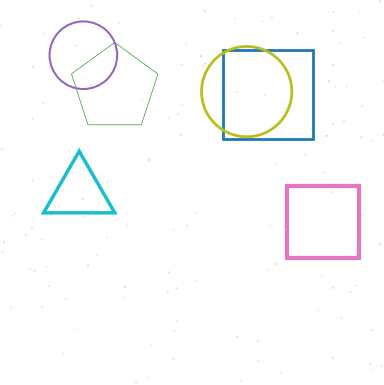[{"shape": "square", "thickness": 2, "radius": 0.58, "center": [0.696, 0.755]}, {"shape": "pentagon", "thickness": 0.5, "radius": 0.59, "center": [0.298, 0.771]}, {"shape": "circle", "thickness": 1.5, "radius": 0.44, "center": [0.217, 0.857]}, {"shape": "square", "thickness": 3, "radius": 0.47, "center": [0.838, 0.424]}, {"shape": "circle", "thickness": 2, "radius": 0.59, "center": [0.641, 0.762]}, {"shape": "triangle", "thickness": 2.5, "radius": 0.53, "center": [0.206, 0.501]}]